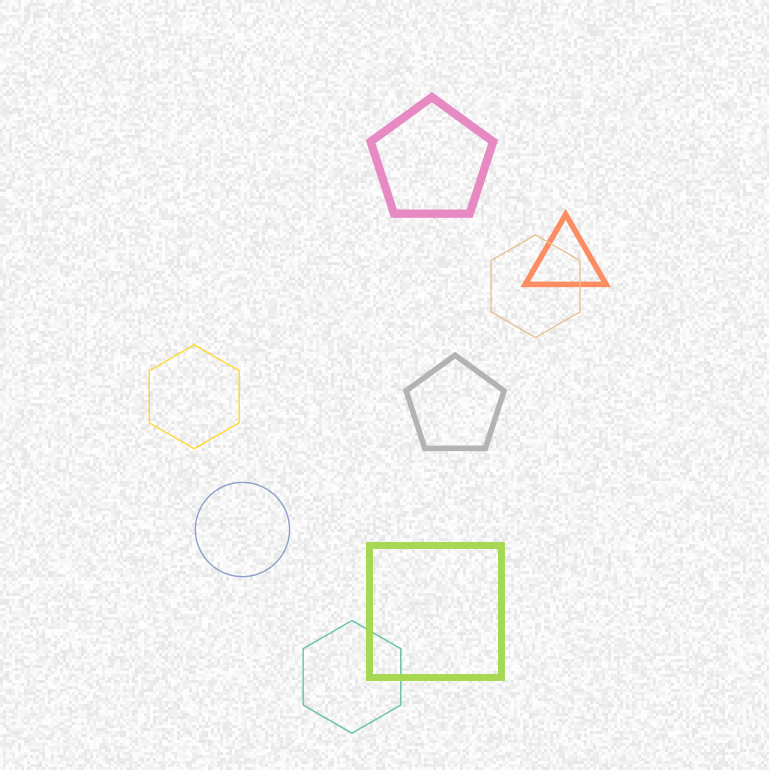[{"shape": "hexagon", "thickness": 0.5, "radius": 0.37, "center": [0.457, 0.121]}, {"shape": "triangle", "thickness": 2, "radius": 0.3, "center": [0.735, 0.661]}, {"shape": "circle", "thickness": 0.5, "radius": 0.31, "center": [0.315, 0.312]}, {"shape": "pentagon", "thickness": 3, "radius": 0.42, "center": [0.561, 0.79]}, {"shape": "square", "thickness": 2.5, "radius": 0.43, "center": [0.565, 0.207]}, {"shape": "hexagon", "thickness": 0.5, "radius": 0.34, "center": [0.252, 0.485]}, {"shape": "hexagon", "thickness": 0.5, "radius": 0.33, "center": [0.695, 0.628]}, {"shape": "pentagon", "thickness": 2, "radius": 0.33, "center": [0.591, 0.472]}]